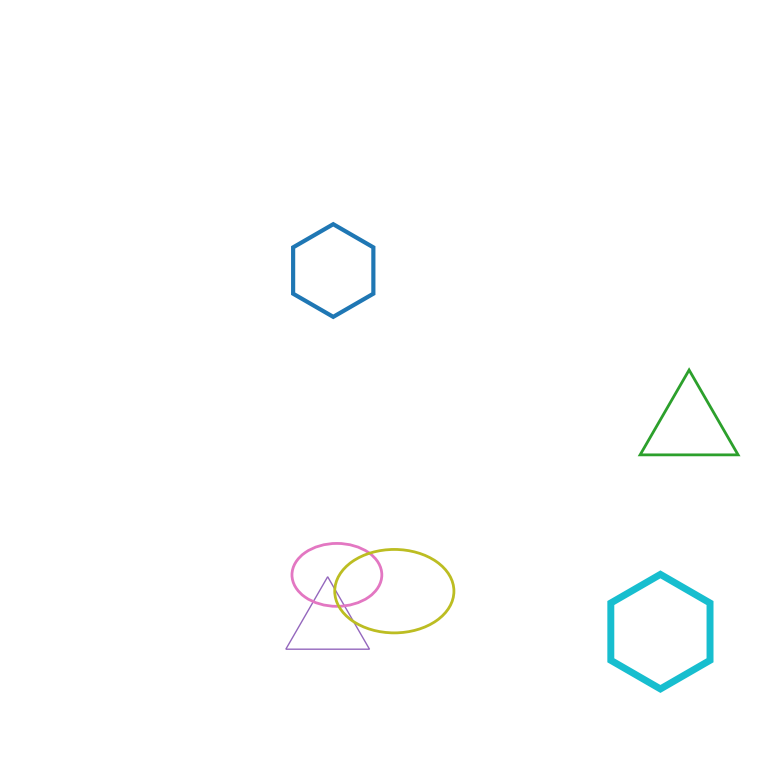[{"shape": "hexagon", "thickness": 1.5, "radius": 0.3, "center": [0.433, 0.649]}, {"shape": "triangle", "thickness": 1, "radius": 0.37, "center": [0.895, 0.446]}, {"shape": "triangle", "thickness": 0.5, "radius": 0.31, "center": [0.426, 0.188]}, {"shape": "oval", "thickness": 1, "radius": 0.29, "center": [0.438, 0.253]}, {"shape": "oval", "thickness": 1, "radius": 0.39, "center": [0.512, 0.232]}, {"shape": "hexagon", "thickness": 2.5, "radius": 0.37, "center": [0.858, 0.18]}]